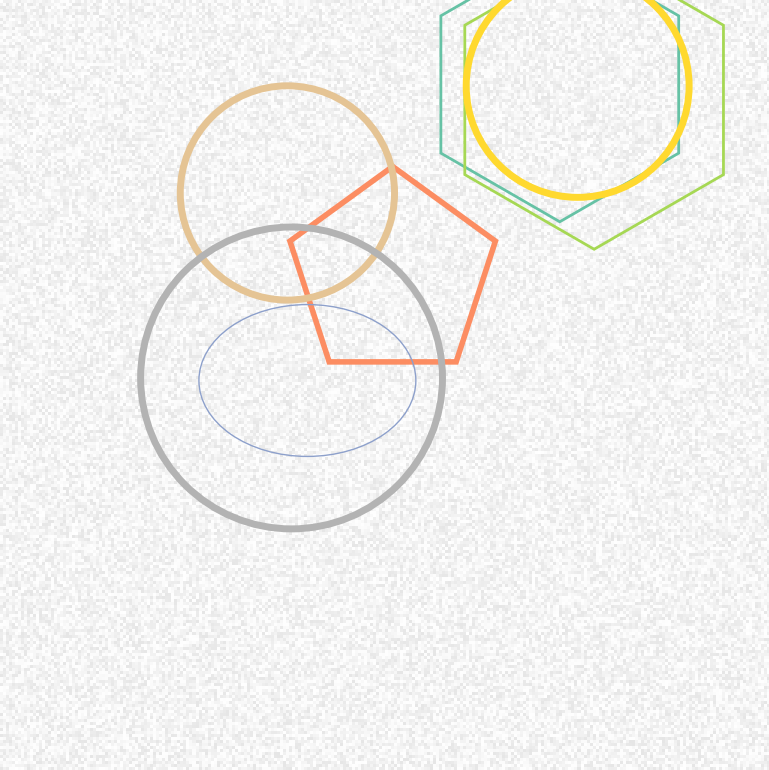[{"shape": "hexagon", "thickness": 1, "radius": 0.89, "center": [0.727, 0.89]}, {"shape": "pentagon", "thickness": 2, "radius": 0.7, "center": [0.51, 0.644]}, {"shape": "oval", "thickness": 0.5, "radius": 0.7, "center": [0.399, 0.506]}, {"shape": "hexagon", "thickness": 1, "radius": 0.97, "center": [0.772, 0.87]}, {"shape": "circle", "thickness": 2.5, "radius": 0.72, "center": [0.75, 0.888]}, {"shape": "circle", "thickness": 2.5, "radius": 0.7, "center": [0.373, 0.749]}, {"shape": "circle", "thickness": 2.5, "radius": 0.98, "center": [0.379, 0.509]}]